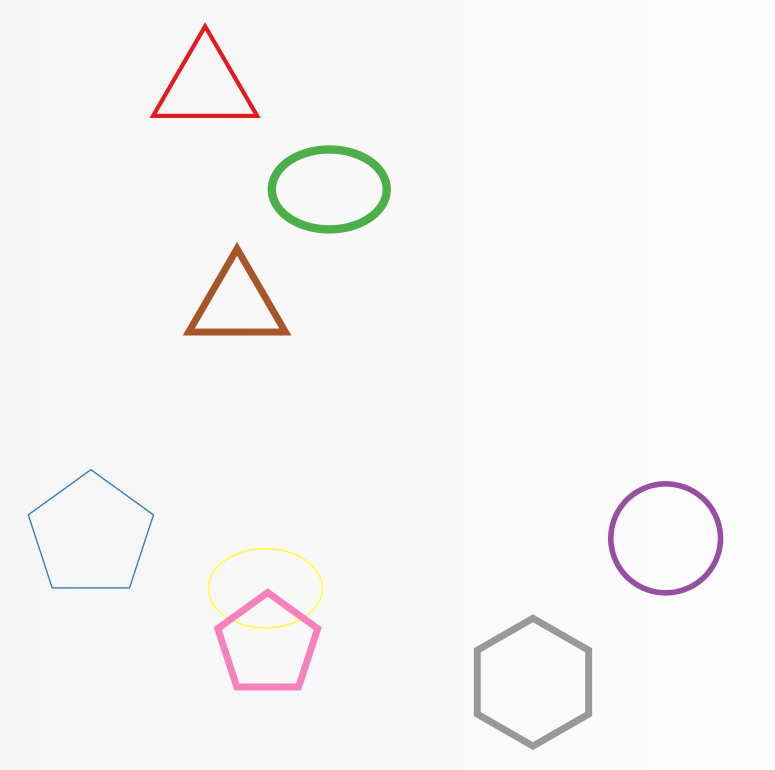[{"shape": "triangle", "thickness": 1.5, "radius": 0.39, "center": [0.265, 0.888]}, {"shape": "pentagon", "thickness": 0.5, "radius": 0.42, "center": [0.117, 0.305]}, {"shape": "oval", "thickness": 3, "radius": 0.37, "center": [0.425, 0.754]}, {"shape": "circle", "thickness": 2, "radius": 0.35, "center": [0.859, 0.301]}, {"shape": "oval", "thickness": 0.5, "radius": 0.37, "center": [0.342, 0.236]}, {"shape": "triangle", "thickness": 2.5, "radius": 0.36, "center": [0.306, 0.605]}, {"shape": "pentagon", "thickness": 2.5, "radius": 0.34, "center": [0.345, 0.163]}, {"shape": "hexagon", "thickness": 2.5, "radius": 0.41, "center": [0.688, 0.114]}]